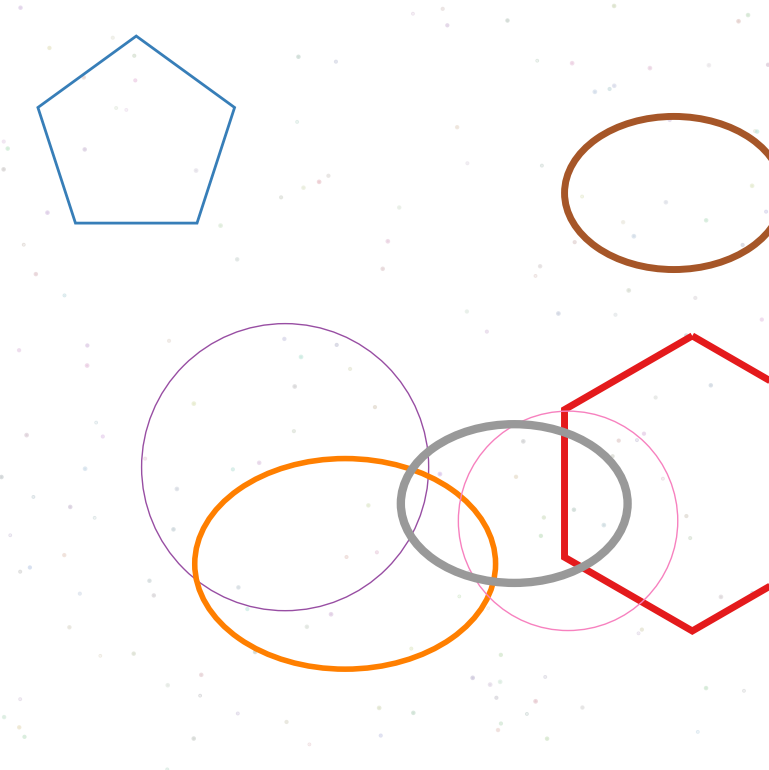[{"shape": "hexagon", "thickness": 2.5, "radius": 0.96, "center": [0.899, 0.372]}, {"shape": "pentagon", "thickness": 1, "radius": 0.67, "center": [0.177, 0.819]}, {"shape": "circle", "thickness": 0.5, "radius": 0.93, "center": [0.37, 0.393]}, {"shape": "oval", "thickness": 2, "radius": 0.98, "center": [0.448, 0.268]}, {"shape": "oval", "thickness": 2.5, "radius": 0.71, "center": [0.875, 0.749]}, {"shape": "circle", "thickness": 0.5, "radius": 0.71, "center": [0.738, 0.324]}, {"shape": "oval", "thickness": 3, "radius": 0.74, "center": [0.668, 0.346]}]